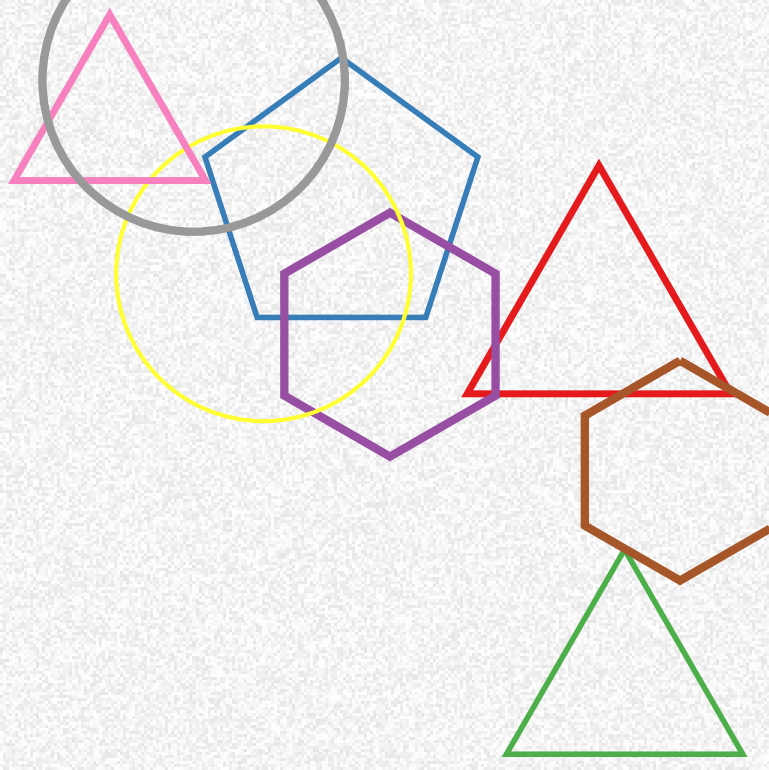[{"shape": "triangle", "thickness": 2.5, "radius": 0.99, "center": [0.778, 0.587]}, {"shape": "pentagon", "thickness": 2, "radius": 0.93, "center": [0.443, 0.738]}, {"shape": "triangle", "thickness": 2, "radius": 0.89, "center": [0.811, 0.109]}, {"shape": "hexagon", "thickness": 3, "radius": 0.79, "center": [0.506, 0.565]}, {"shape": "circle", "thickness": 1.5, "radius": 0.96, "center": [0.342, 0.644]}, {"shape": "hexagon", "thickness": 3, "radius": 0.71, "center": [0.883, 0.389]}, {"shape": "triangle", "thickness": 2.5, "radius": 0.72, "center": [0.143, 0.837]}, {"shape": "circle", "thickness": 3, "radius": 0.98, "center": [0.251, 0.895]}]